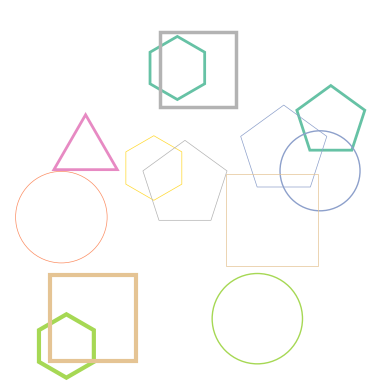[{"shape": "pentagon", "thickness": 2, "radius": 0.46, "center": [0.859, 0.685]}, {"shape": "hexagon", "thickness": 2, "radius": 0.41, "center": [0.461, 0.823]}, {"shape": "circle", "thickness": 0.5, "radius": 0.59, "center": [0.159, 0.436]}, {"shape": "pentagon", "thickness": 0.5, "radius": 0.59, "center": [0.737, 0.609]}, {"shape": "circle", "thickness": 1, "radius": 0.52, "center": [0.831, 0.556]}, {"shape": "triangle", "thickness": 2, "radius": 0.48, "center": [0.222, 0.607]}, {"shape": "circle", "thickness": 1, "radius": 0.59, "center": [0.668, 0.172]}, {"shape": "hexagon", "thickness": 3, "radius": 0.41, "center": [0.172, 0.101]}, {"shape": "hexagon", "thickness": 0.5, "radius": 0.42, "center": [0.4, 0.564]}, {"shape": "square", "thickness": 3, "radius": 0.56, "center": [0.242, 0.173]}, {"shape": "square", "thickness": 0.5, "radius": 0.6, "center": [0.706, 0.428]}, {"shape": "square", "thickness": 2.5, "radius": 0.49, "center": [0.515, 0.82]}, {"shape": "pentagon", "thickness": 0.5, "radius": 0.57, "center": [0.48, 0.521]}]